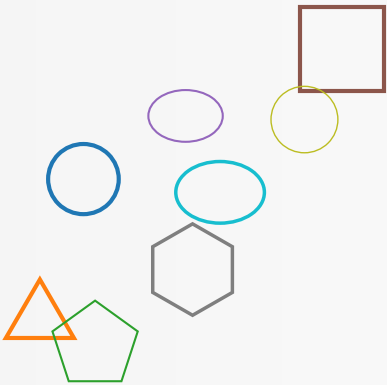[{"shape": "circle", "thickness": 3, "radius": 0.46, "center": [0.215, 0.535]}, {"shape": "triangle", "thickness": 3, "radius": 0.51, "center": [0.103, 0.173]}, {"shape": "pentagon", "thickness": 1.5, "radius": 0.58, "center": [0.245, 0.103]}, {"shape": "oval", "thickness": 1.5, "radius": 0.48, "center": [0.479, 0.699]}, {"shape": "square", "thickness": 3, "radius": 0.55, "center": [0.882, 0.873]}, {"shape": "hexagon", "thickness": 2.5, "radius": 0.59, "center": [0.497, 0.3]}, {"shape": "circle", "thickness": 1, "radius": 0.43, "center": [0.786, 0.689]}, {"shape": "oval", "thickness": 2.5, "radius": 0.57, "center": [0.568, 0.5]}]